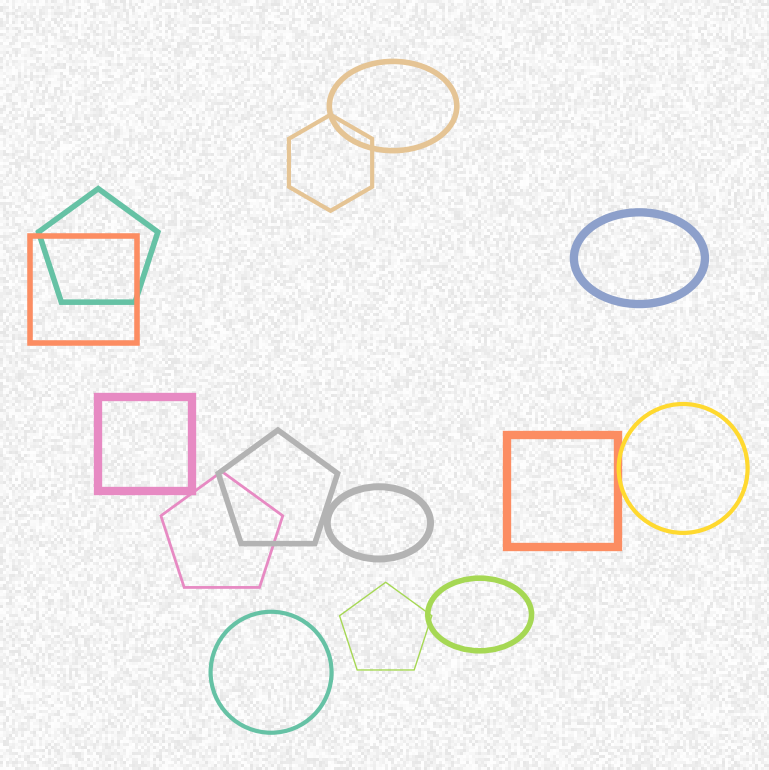[{"shape": "circle", "thickness": 1.5, "radius": 0.39, "center": [0.352, 0.127]}, {"shape": "pentagon", "thickness": 2, "radius": 0.41, "center": [0.128, 0.673]}, {"shape": "square", "thickness": 2, "radius": 0.35, "center": [0.108, 0.624]}, {"shape": "square", "thickness": 3, "radius": 0.36, "center": [0.731, 0.363]}, {"shape": "oval", "thickness": 3, "radius": 0.43, "center": [0.83, 0.665]}, {"shape": "pentagon", "thickness": 1, "radius": 0.42, "center": [0.288, 0.304]}, {"shape": "square", "thickness": 3, "radius": 0.3, "center": [0.189, 0.424]}, {"shape": "oval", "thickness": 2, "radius": 0.34, "center": [0.623, 0.202]}, {"shape": "pentagon", "thickness": 0.5, "radius": 0.31, "center": [0.501, 0.181]}, {"shape": "circle", "thickness": 1.5, "radius": 0.42, "center": [0.887, 0.392]}, {"shape": "hexagon", "thickness": 1.5, "radius": 0.31, "center": [0.429, 0.789]}, {"shape": "oval", "thickness": 2, "radius": 0.41, "center": [0.511, 0.862]}, {"shape": "pentagon", "thickness": 2, "radius": 0.41, "center": [0.361, 0.36]}, {"shape": "oval", "thickness": 2.5, "radius": 0.34, "center": [0.492, 0.321]}]